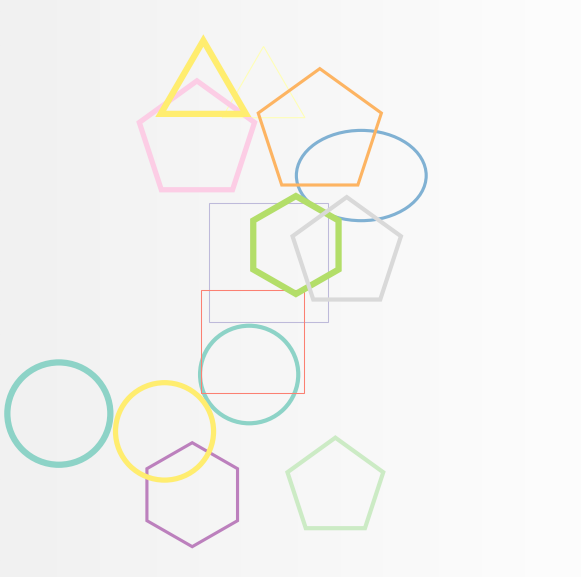[{"shape": "circle", "thickness": 3, "radius": 0.44, "center": [0.101, 0.283]}, {"shape": "circle", "thickness": 2, "radius": 0.42, "center": [0.429, 0.351]}, {"shape": "triangle", "thickness": 0.5, "radius": 0.41, "center": [0.453, 0.836]}, {"shape": "square", "thickness": 0.5, "radius": 0.51, "center": [0.462, 0.545]}, {"shape": "square", "thickness": 0.5, "radius": 0.44, "center": [0.435, 0.407]}, {"shape": "oval", "thickness": 1.5, "radius": 0.56, "center": [0.622, 0.695]}, {"shape": "pentagon", "thickness": 1.5, "radius": 0.56, "center": [0.55, 0.769]}, {"shape": "hexagon", "thickness": 3, "radius": 0.42, "center": [0.509, 0.575]}, {"shape": "pentagon", "thickness": 2.5, "radius": 0.52, "center": [0.339, 0.755]}, {"shape": "pentagon", "thickness": 2, "radius": 0.49, "center": [0.597, 0.56]}, {"shape": "hexagon", "thickness": 1.5, "radius": 0.45, "center": [0.331, 0.143]}, {"shape": "pentagon", "thickness": 2, "radius": 0.43, "center": [0.577, 0.155]}, {"shape": "triangle", "thickness": 3, "radius": 0.42, "center": [0.35, 0.844]}, {"shape": "circle", "thickness": 2.5, "radius": 0.42, "center": [0.283, 0.252]}]